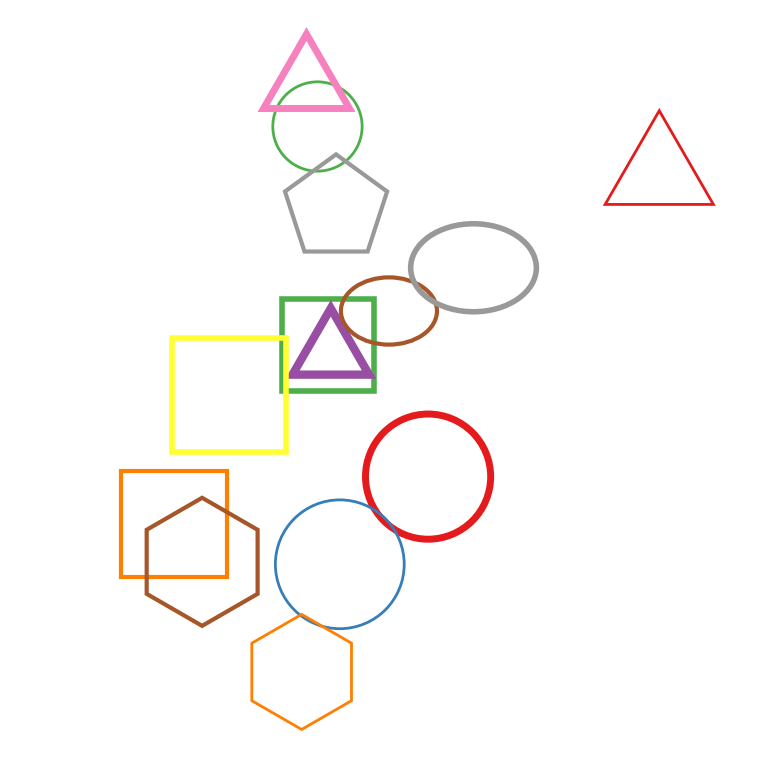[{"shape": "circle", "thickness": 2.5, "radius": 0.41, "center": [0.556, 0.381]}, {"shape": "triangle", "thickness": 1, "radius": 0.41, "center": [0.856, 0.775]}, {"shape": "circle", "thickness": 1, "radius": 0.42, "center": [0.441, 0.267]}, {"shape": "square", "thickness": 2, "radius": 0.3, "center": [0.426, 0.552]}, {"shape": "circle", "thickness": 1, "radius": 0.29, "center": [0.412, 0.836]}, {"shape": "triangle", "thickness": 3, "radius": 0.29, "center": [0.43, 0.542]}, {"shape": "hexagon", "thickness": 1, "radius": 0.37, "center": [0.392, 0.127]}, {"shape": "square", "thickness": 1.5, "radius": 0.34, "center": [0.226, 0.319]}, {"shape": "square", "thickness": 2, "radius": 0.37, "center": [0.297, 0.487]}, {"shape": "hexagon", "thickness": 1.5, "radius": 0.42, "center": [0.263, 0.27]}, {"shape": "oval", "thickness": 1.5, "radius": 0.31, "center": [0.505, 0.596]}, {"shape": "triangle", "thickness": 2.5, "radius": 0.32, "center": [0.398, 0.891]}, {"shape": "pentagon", "thickness": 1.5, "radius": 0.35, "center": [0.436, 0.73]}, {"shape": "oval", "thickness": 2, "radius": 0.41, "center": [0.615, 0.652]}]